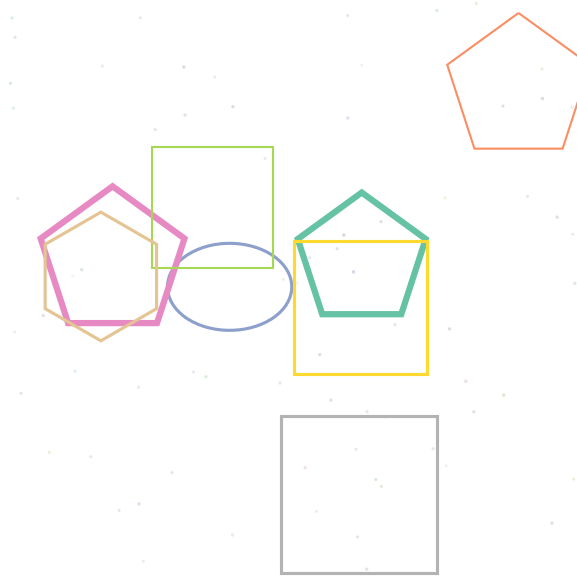[{"shape": "pentagon", "thickness": 3, "radius": 0.58, "center": [0.626, 0.549]}, {"shape": "pentagon", "thickness": 1, "radius": 0.65, "center": [0.898, 0.847]}, {"shape": "oval", "thickness": 1.5, "radius": 0.54, "center": [0.398, 0.502]}, {"shape": "pentagon", "thickness": 3, "radius": 0.65, "center": [0.195, 0.546]}, {"shape": "square", "thickness": 1, "radius": 0.52, "center": [0.368, 0.639]}, {"shape": "square", "thickness": 1.5, "radius": 0.57, "center": [0.625, 0.467]}, {"shape": "hexagon", "thickness": 1.5, "radius": 0.56, "center": [0.175, 0.52]}, {"shape": "square", "thickness": 1.5, "radius": 0.68, "center": [0.622, 0.142]}]